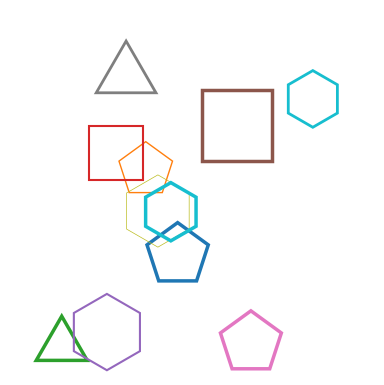[{"shape": "pentagon", "thickness": 2.5, "radius": 0.42, "center": [0.461, 0.338]}, {"shape": "pentagon", "thickness": 1, "radius": 0.37, "center": [0.379, 0.559]}, {"shape": "triangle", "thickness": 2.5, "radius": 0.38, "center": [0.16, 0.102]}, {"shape": "square", "thickness": 1.5, "radius": 0.35, "center": [0.301, 0.603]}, {"shape": "hexagon", "thickness": 1.5, "radius": 0.5, "center": [0.278, 0.137]}, {"shape": "square", "thickness": 2.5, "radius": 0.46, "center": [0.616, 0.674]}, {"shape": "pentagon", "thickness": 2.5, "radius": 0.42, "center": [0.652, 0.109]}, {"shape": "triangle", "thickness": 2, "radius": 0.45, "center": [0.328, 0.804]}, {"shape": "hexagon", "thickness": 0.5, "radius": 0.47, "center": [0.41, 0.452]}, {"shape": "hexagon", "thickness": 2, "radius": 0.37, "center": [0.813, 0.743]}, {"shape": "hexagon", "thickness": 2.5, "radius": 0.38, "center": [0.444, 0.45]}]